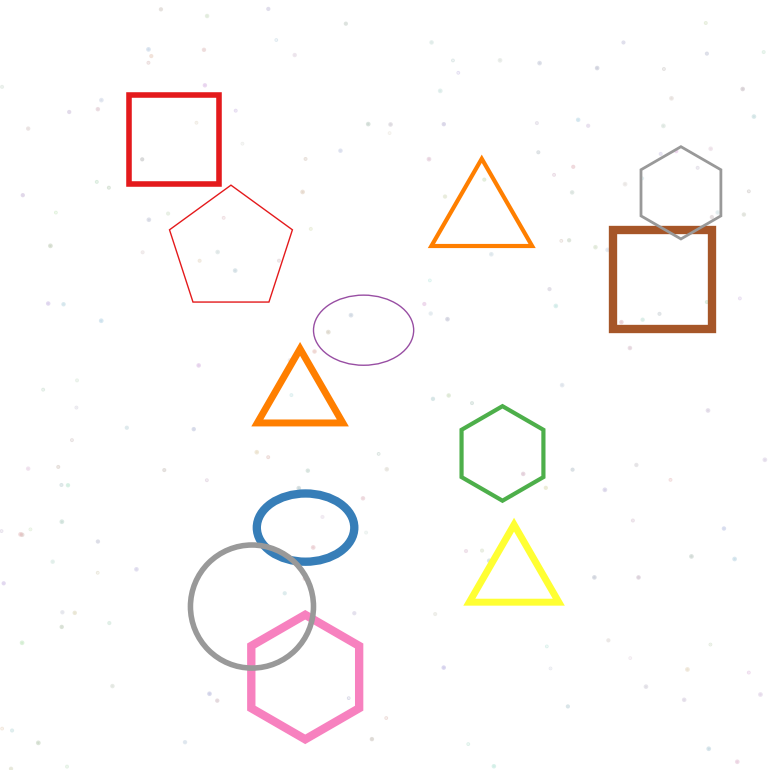[{"shape": "pentagon", "thickness": 0.5, "radius": 0.42, "center": [0.3, 0.676]}, {"shape": "square", "thickness": 2, "radius": 0.29, "center": [0.226, 0.819]}, {"shape": "oval", "thickness": 3, "radius": 0.32, "center": [0.397, 0.315]}, {"shape": "hexagon", "thickness": 1.5, "radius": 0.31, "center": [0.653, 0.411]}, {"shape": "oval", "thickness": 0.5, "radius": 0.33, "center": [0.472, 0.571]}, {"shape": "triangle", "thickness": 2.5, "radius": 0.32, "center": [0.39, 0.483]}, {"shape": "triangle", "thickness": 1.5, "radius": 0.38, "center": [0.626, 0.718]}, {"shape": "triangle", "thickness": 2.5, "radius": 0.34, "center": [0.668, 0.251]}, {"shape": "square", "thickness": 3, "radius": 0.32, "center": [0.86, 0.637]}, {"shape": "hexagon", "thickness": 3, "radius": 0.4, "center": [0.396, 0.121]}, {"shape": "hexagon", "thickness": 1, "radius": 0.3, "center": [0.884, 0.75]}, {"shape": "circle", "thickness": 2, "radius": 0.4, "center": [0.327, 0.212]}]